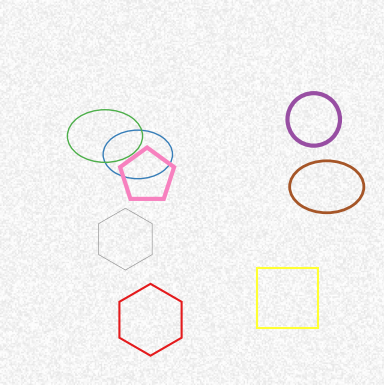[{"shape": "hexagon", "thickness": 1.5, "radius": 0.47, "center": [0.391, 0.169]}, {"shape": "oval", "thickness": 1, "radius": 0.45, "center": [0.358, 0.599]}, {"shape": "oval", "thickness": 1, "radius": 0.49, "center": [0.273, 0.647]}, {"shape": "circle", "thickness": 3, "radius": 0.34, "center": [0.815, 0.69]}, {"shape": "square", "thickness": 1.5, "radius": 0.39, "center": [0.747, 0.225]}, {"shape": "oval", "thickness": 2, "radius": 0.48, "center": [0.849, 0.515]}, {"shape": "pentagon", "thickness": 3, "radius": 0.37, "center": [0.382, 0.543]}, {"shape": "hexagon", "thickness": 0.5, "radius": 0.4, "center": [0.326, 0.379]}]